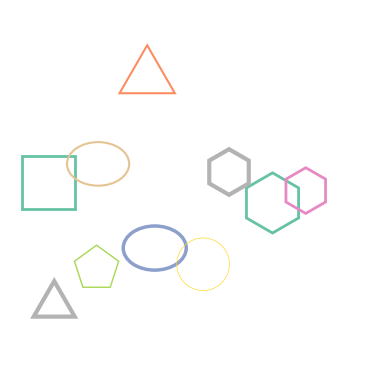[{"shape": "square", "thickness": 2, "radius": 0.35, "center": [0.127, 0.526]}, {"shape": "hexagon", "thickness": 2, "radius": 0.39, "center": [0.708, 0.473]}, {"shape": "triangle", "thickness": 1.5, "radius": 0.42, "center": [0.382, 0.799]}, {"shape": "oval", "thickness": 2.5, "radius": 0.41, "center": [0.402, 0.356]}, {"shape": "hexagon", "thickness": 2, "radius": 0.3, "center": [0.794, 0.505]}, {"shape": "pentagon", "thickness": 1, "radius": 0.3, "center": [0.251, 0.303]}, {"shape": "circle", "thickness": 0.5, "radius": 0.34, "center": [0.528, 0.314]}, {"shape": "oval", "thickness": 1.5, "radius": 0.4, "center": [0.255, 0.574]}, {"shape": "hexagon", "thickness": 3, "radius": 0.3, "center": [0.595, 0.553]}, {"shape": "triangle", "thickness": 3, "radius": 0.31, "center": [0.141, 0.208]}]